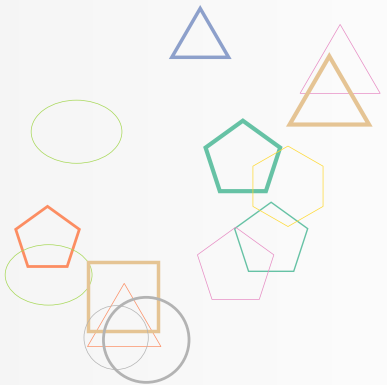[{"shape": "pentagon", "thickness": 3, "radius": 0.51, "center": [0.627, 0.585]}, {"shape": "pentagon", "thickness": 1, "radius": 0.5, "center": [0.7, 0.375]}, {"shape": "triangle", "thickness": 0.5, "radius": 0.55, "center": [0.321, 0.154]}, {"shape": "pentagon", "thickness": 2, "radius": 0.43, "center": [0.123, 0.378]}, {"shape": "triangle", "thickness": 2.5, "radius": 0.42, "center": [0.517, 0.893]}, {"shape": "triangle", "thickness": 0.5, "radius": 0.6, "center": [0.878, 0.817]}, {"shape": "pentagon", "thickness": 0.5, "radius": 0.52, "center": [0.608, 0.306]}, {"shape": "oval", "thickness": 0.5, "radius": 0.59, "center": [0.198, 0.658]}, {"shape": "oval", "thickness": 0.5, "radius": 0.56, "center": [0.125, 0.286]}, {"shape": "hexagon", "thickness": 0.5, "radius": 0.52, "center": [0.743, 0.516]}, {"shape": "triangle", "thickness": 3, "radius": 0.59, "center": [0.85, 0.736]}, {"shape": "square", "thickness": 2.5, "radius": 0.45, "center": [0.318, 0.231]}, {"shape": "circle", "thickness": 2, "radius": 0.55, "center": [0.377, 0.117]}, {"shape": "circle", "thickness": 0.5, "radius": 0.41, "center": [0.3, 0.123]}]